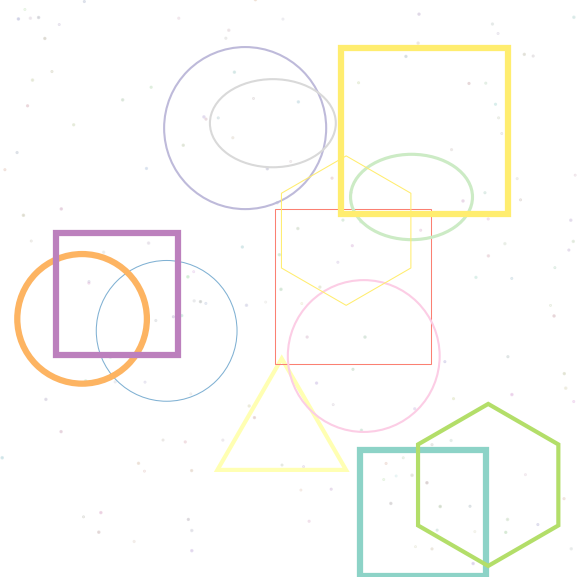[{"shape": "square", "thickness": 3, "radius": 0.54, "center": [0.732, 0.111]}, {"shape": "triangle", "thickness": 2, "radius": 0.64, "center": [0.488, 0.25]}, {"shape": "circle", "thickness": 1, "radius": 0.7, "center": [0.425, 0.777]}, {"shape": "square", "thickness": 0.5, "radius": 0.67, "center": [0.611, 0.503]}, {"shape": "circle", "thickness": 0.5, "radius": 0.61, "center": [0.289, 0.426]}, {"shape": "circle", "thickness": 3, "radius": 0.56, "center": [0.142, 0.447]}, {"shape": "hexagon", "thickness": 2, "radius": 0.7, "center": [0.845, 0.159]}, {"shape": "circle", "thickness": 1, "radius": 0.66, "center": [0.63, 0.383]}, {"shape": "oval", "thickness": 1, "radius": 0.54, "center": [0.472, 0.786]}, {"shape": "square", "thickness": 3, "radius": 0.53, "center": [0.202, 0.49]}, {"shape": "oval", "thickness": 1.5, "radius": 0.53, "center": [0.713, 0.658]}, {"shape": "square", "thickness": 3, "radius": 0.72, "center": [0.735, 0.772]}, {"shape": "hexagon", "thickness": 0.5, "radius": 0.65, "center": [0.599, 0.6]}]